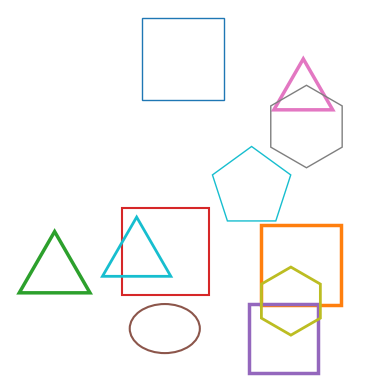[{"shape": "square", "thickness": 1, "radius": 0.53, "center": [0.476, 0.846]}, {"shape": "square", "thickness": 2.5, "radius": 0.52, "center": [0.781, 0.312]}, {"shape": "triangle", "thickness": 2.5, "radius": 0.53, "center": [0.142, 0.292]}, {"shape": "square", "thickness": 1.5, "radius": 0.56, "center": [0.429, 0.348]}, {"shape": "square", "thickness": 2.5, "radius": 0.44, "center": [0.736, 0.12]}, {"shape": "oval", "thickness": 1.5, "radius": 0.46, "center": [0.428, 0.147]}, {"shape": "triangle", "thickness": 2.5, "radius": 0.44, "center": [0.788, 0.759]}, {"shape": "hexagon", "thickness": 1, "radius": 0.54, "center": [0.796, 0.671]}, {"shape": "hexagon", "thickness": 2, "radius": 0.44, "center": [0.756, 0.218]}, {"shape": "triangle", "thickness": 2, "radius": 0.51, "center": [0.355, 0.334]}, {"shape": "pentagon", "thickness": 1, "radius": 0.53, "center": [0.654, 0.513]}]